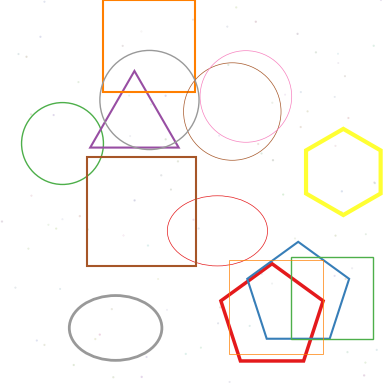[{"shape": "pentagon", "thickness": 2.5, "radius": 0.7, "center": [0.707, 0.175]}, {"shape": "oval", "thickness": 0.5, "radius": 0.65, "center": [0.565, 0.4]}, {"shape": "pentagon", "thickness": 1.5, "radius": 0.7, "center": [0.775, 0.233]}, {"shape": "square", "thickness": 1, "radius": 0.53, "center": [0.863, 0.227]}, {"shape": "circle", "thickness": 1, "radius": 0.53, "center": [0.162, 0.627]}, {"shape": "triangle", "thickness": 1.5, "radius": 0.66, "center": [0.349, 0.683]}, {"shape": "square", "thickness": 0.5, "radius": 0.61, "center": [0.718, 0.202]}, {"shape": "square", "thickness": 1.5, "radius": 0.6, "center": [0.387, 0.88]}, {"shape": "hexagon", "thickness": 3, "radius": 0.56, "center": [0.892, 0.553]}, {"shape": "square", "thickness": 1.5, "radius": 0.71, "center": [0.367, 0.451]}, {"shape": "circle", "thickness": 0.5, "radius": 0.63, "center": [0.603, 0.71]}, {"shape": "circle", "thickness": 0.5, "radius": 0.59, "center": [0.639, 0.749]}, {"shape": "oval", "thickness": 2, "radius": 0.6, "center": [0.3, 0.148]}, {"shape": "circle", "thickness": 1, "radius": 0.64, "center": [0.388, 0.74]}]